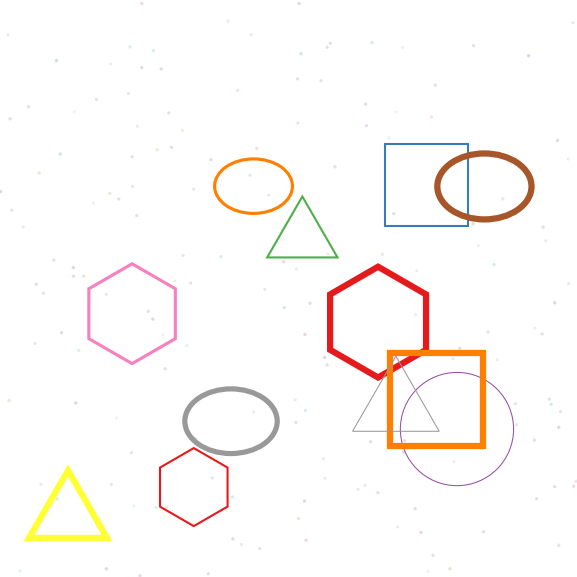[{"shape": "hexagon", "thickness": 3, "radius": 0.48, "center": [0.655, 0.441]}, {"shape": "hexagon", "thickness": 1, "radius": 0.34, "center": [0.336, 0.156]}, {"shape": "square", "thickness": 1, "radius": 0.36, "center": [0.738, 0.679]}, {"shape": "triangle", "thickness": 1, "radius": 0.35, "center": [0.524, 0.589]}, {"shape": "circle", "thickness": 0.5, "radius": 0.49, "center": [0.791, 0.256]}, {"shape": "square", "thickness": 3, "radius": 0.4, "center": [0.756, 0.308]}, {"shape": "oval", "thickness": 1.5, "radius": 0.34, "center": [0.439, 0.677]}, {"shape": "triangle", "thickness": 3, "radius": 0.39, "center": [0.118, 0.107]}, {"shape": "oval", "thickness": 3, "radius": 0.41, "center": [0.839, 0.676]}, {"shape": "hexagon", "thickness": 1.5, "radius": 0.43, "center": [0.229, 0.456]}, {"shape": "triangle", "thickness": 0.5, "radius": 0.43, "center": [0.686, 0.296]}, {"shape": "oval", "thickness": 2.5, "radius": 0.4, "center": [0.4, 0.27]}]